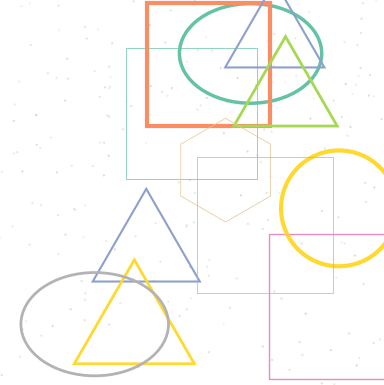[{"shape": "oval", "thickness": 2.5, "radius": 0.92, "center": [0.651, 0.861]}, {"shape": "square", "thickness": 0.5, "radius": 0.85, "center": [0.498, 0.705]}, {"shape": "square", "thickness": 3, "radius": 0.8, "center": [0.541, 0.834]}, {"shape": "triangle", "thickness": 1.5, "radius": 0.8, "center": [0.38, 0.349]}, {"shape": "triangle", "thickness": 1.5, "radius": 0.74, "center": [0.714, 0.899]}, {"shape": "square", "thickness": 1, "radius": 0.94, "center": [0.888, 0.203]}, {"shape": "triangle", "thickness": 2, "radius": 0.77, "center": [0.742, 0.75]}, {"shape": "circle", "thickness": 3, "radius": 0.75, "center": [0.881, 0.459]}, {"shape": "triangle", "thickness": 2, "radius": 0.9, "center": [0.349, 0.145]}, {"shape": "hexagon", "thickness": 0.5, "radius": 0.67, "center": [0.586, 0.558]}, {"shape": "square", "thickness": 0.5, "radius": 0.88, "center": [0.688, 0.416]}, {"shape": "oval", "thickness": 2, "radius": 0.96, "center": [0.246, 0.158]}]